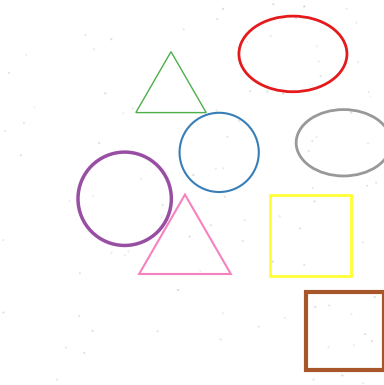[{"shape": "oval", "thickness": 2, "radius": 0.7, "center": [0.761, 0.86]}, {"shape": "circle", "thickness": 1.5, "radius": 0.51, "center": [0.569, 0.604]}, {"shape": "triangle", "thickness": 1, "radius": 0.53, "center": [0.444, 0.76]}, {"shape": "circle", "thickness": 2.5, "radius": 0.61, "center": [0.324, 0.484]}, {"shape": "square", "thickness": 2, "radius": 0.53, "center": [0.807, 0.388]}, {"shape": "square", "thickness": 3, "radius": 0.51, "center": [0.895, 0.141]}, {"shape": "triangle", "thickness": 1.5, "radius": 0.69, "center": [0.48, 0.357]}, {"shape": "oval", "thickness": 2, "radius": 0.62, "center": [0.892, 0.629]}]